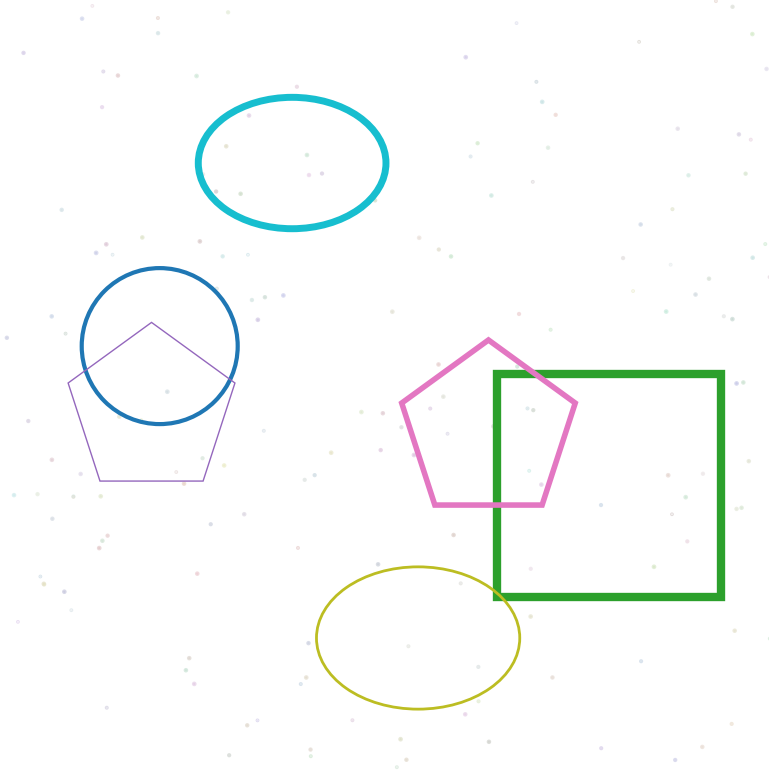[{"shape": "circle", "thickness": 1.5, "radius": 0.51, "center": [0.207, 0.551]}, {"shape": "square", "thickness": 3, "radius": 0.73, "center": [0.791, 0.369]}, {"shape": "pentagon", "thickness": 0.5, "radius": 0.57, "center": [0.197, 0.467]}, {"shape": "pentagon", "thickness": 2, "radius": 0.59, "center": [0.634, 0.44]}, {"shape": "oval", "thickness": 1, "radius": 0.66, "center": [0.543, 0.171]}, {"shape": "oval", "thickness": 2.5, "radius": 0.61, "center": [0.379, 0.788]}]